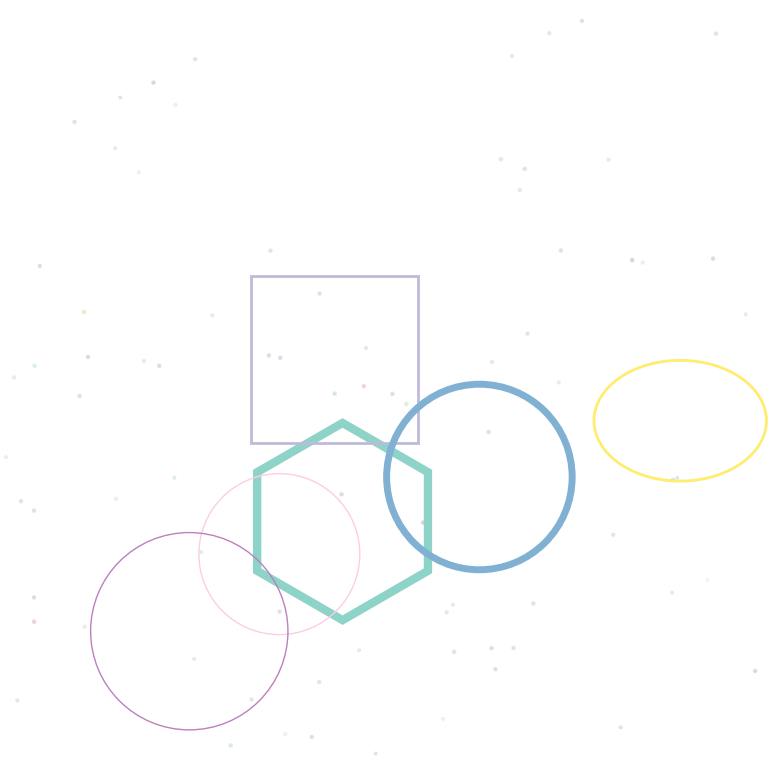[{"shape": "hexagon", "thickness": 3, "radius": 0.64, "center": [0.445, 0.323]}, {"shape": "square", "thickness": 1, "radius": 0.54, "center": [0.435, 0.534]}, {"shape": "circle", "thickness": 2.5, "radius": 0.6, "center": [0.623, 0.381]}, {"shape": "circle", "thickness": 0.5, "radius": 0.52, "center": [0.363, 0.28]}, {"shape": "circle", "thickness": 0.5, "radius": 0.64, "center": [0.246, 0.18]}, {"shape": "oval", "thickness": 1, "radius": 0.56, "center": [0.883, 0.454]}]